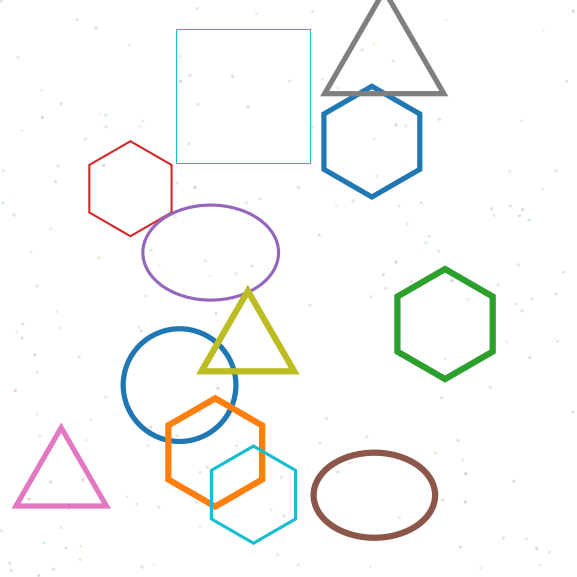[{"shape": "hexagon", "thickness": 2.5, "radius": 0.48, "center": [0.644, 0.754]}, {"shape": "circle", "thickness": 2.5, "radius": 0.49, "center": [0.311, 0.332]}, {"shape": "hexagon", "thickness": 3, "radius": 0.47, "center": [0.373, 0.216]}, {"shape": "hexagon", "thickness": 3, "radius": 0.48, "center": [0.771, 0.438]}, {"shape": "hexagon", "thickness": 1, "radius": 0.41, "center": [0.226, 0.672]}, {"shape": "oval", "thickness": 1.5, "radius": 0.59, "center": [0.365, 0.562]}, {"shape": "oval", "thickness": 3, "radius": 0.53, "center": [0.648, 0.142]}, {"shape": "triangle", "thickness": 2.5, "radius": 0.45, "center": [0.106, 0.168]}, {"shape": "triangle", "thickness": 2.5, "radius": 0.6, "center": [0.665, 0.896]}, {"shape": "triangle", "thickness": 3, "radius": 0.46, "center": [0.429, 0.403]}, {"shape": "hexagon", "thickness": 1.5, "radius": 0.42, "center": [0.439, 0.143]}, {"shape": "square", "thickness": 0.5, "radius": 0.58, "center": [0.421, 0.833]}]